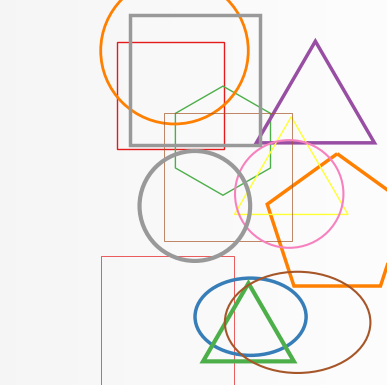[{"shape": "square", "thickness": 0.5, "radius": 0.86, "center": [0.432, 0.163]}, {"shape": "square", "thickness": 1, "radius": 0.69, "center": [0.439, 0.752]}, {"shape": "oval", "thickness": 2.5, "radius": 0.72, "center": [0.647, 0.177]}, {"shape": "triangle", "thickness": 3, "radius": 0.68, "center": [0.641, 0.129]}, {"shape": "hexagon", "thickness": 1, "radius": 0.71, "center": [0.575, 0.635]}, {"shape": "triangle", "thickness": 2.5, "radius": 0.88, "center": [0.814, 0.717]}, {"shape": "circle", "thickness": 2, "radius": 0.95, "center": [0.45, 0.868]}, {"shape": "pentagon", "thickness": 2.5, "radius": 0.95, "center": [0.87, 0.411]}, {"shape": "triangle", "thickness": 1, "radius": 0.85, "center": [0.752, 0.528]}, {"shape": "square", "thickness": 0.5, "radius": 0.83, "center": [0.587, 0.541]}, {"shape": "oval", "thickness": 1.5, "radius": 0.94, "center": [0.768, 0.163]}, {"shape": "circle", "thickness": 1.5, "radius": 0.7, "center": [0.746, 0.496]}, {"shape": "circle", "thickness": 3, "radius": 0.71, "center": [0.503, 0.465]}, {"shape": "square", "thickness": 2.5, "radius": 0.84, "center": [0.503, 0.792]}]